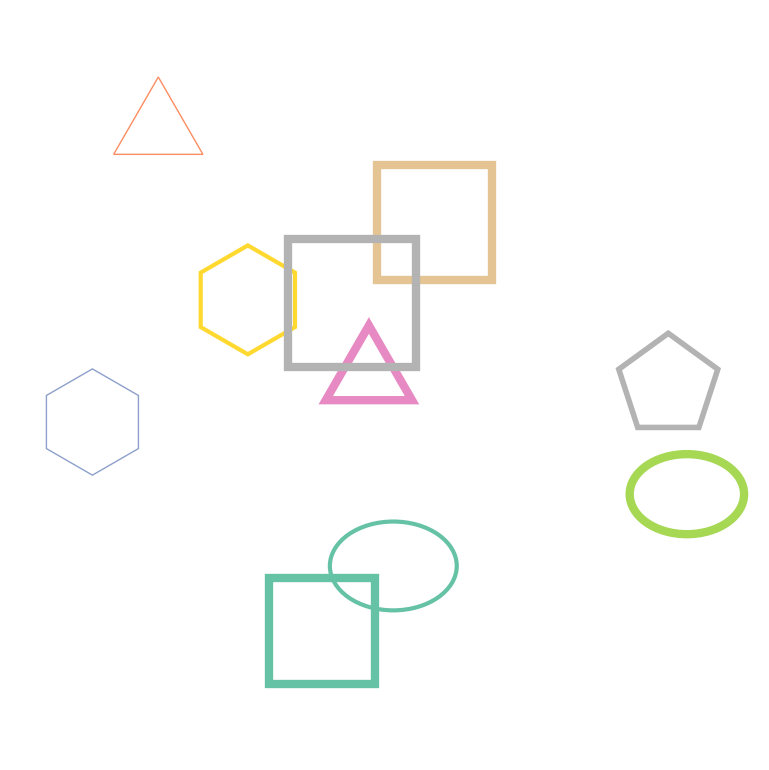[{"shape": "square", "thickness": 3, "radius": 0.34, "center": [0.419, 0.18]}, {"shape": "oval", "thickness": 1.5, "radius": 0.41, "center": [0.511, 0.265]}, {"shape": "triangle", "thickness": 0.5, "radius": 0.33, "center": [0.206, 0.833]}, {"shape": "hexagon", "thickness": 0.5, "radius": 0.34, "center": [0.12, 0.452]}, {"shape": "triangle", "thickness": 3, "radius": 0.32, "center": [0.479, 0.513]}, {"shape": "oval", "thickness": 3, "radius": 0.37, "center": [0.892, 0.358]}, {"shape": "hexagon", "thickness": 1.5, "radius": 0.35, "center": [0.322, 0.611]}, {"shape": "square", "thickness": 3, "radius": 0.37, "center": [0.565, 0.711]}, {"shape": "square", "thickness": 3, "radius": 0.42, "center": [0.457, 0.607]}, {"shape": "pentagon", "thickness": 2, "radius": 0.34, "center": [0.868, 0.5]}]